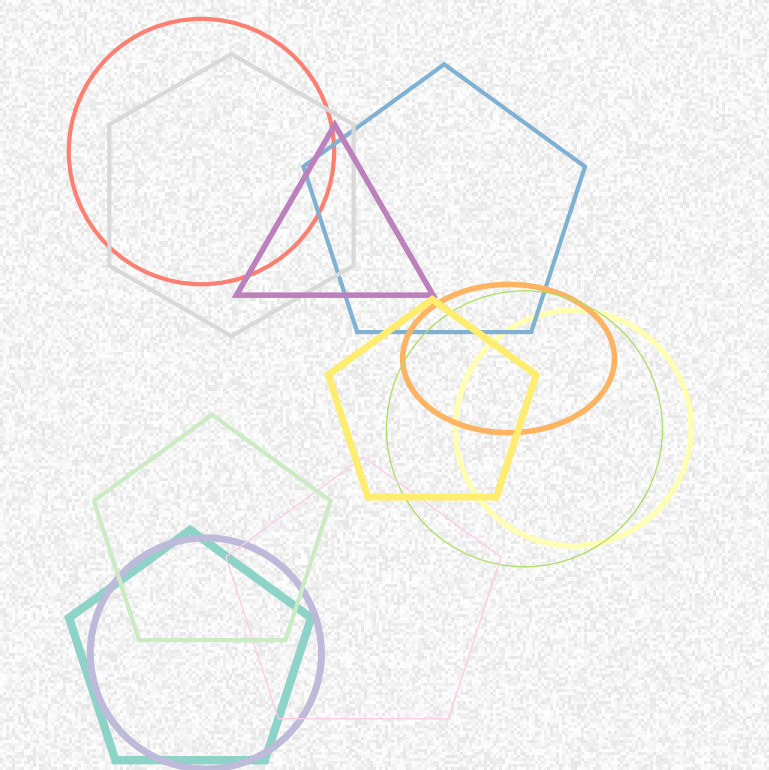[{"shape": "pentagon", "thickness": 3, "radius": 0.83, "center": [0.247, 0.146]}, {"shape": "circle", "thickness": 2, "radius": 0.77, "center": [0.745, 0.444]}, {"shape": "circle", "thickness": 2.5, "radius": 0.75, "center": [0.267, 0.151]}, {"shape": "circle", "thickness": 1.5, "radius": 0.86, "center": [0.262, 0.803]}, {"shape": "pentagon", "thickness": 1.5, "radius": 0.96, "center": [0.577, 0.724]}, {"shape": "oval", "thickness": 2, "radius": 0.69, "center": [0.66, 0.534]}, {"shape": "circle", "thickness": 0.5, "radius": 0.9, "center": [0.681, 0.443]}, {"shape": "pentagon", "thickness": 0.5, "radius": 0.94, "center": [0.472, 0.219]}, {"shape": "hexagon", "thickness": 1.5, "radius": 0.92, "center": [0.301, 0.747]}, {"shape": "triangle", "thickness": 2, "radius": 0.74, "center": [0.435, 0.69]}, {"shape": "pentagon", "thickness": 1.5, "radius": 0.81, "center": [0.276, 0.3]}, {"shape": "pentagon", "thickness": 2.5, "radius": 0.71, "center": [0.561, 0.469]}]